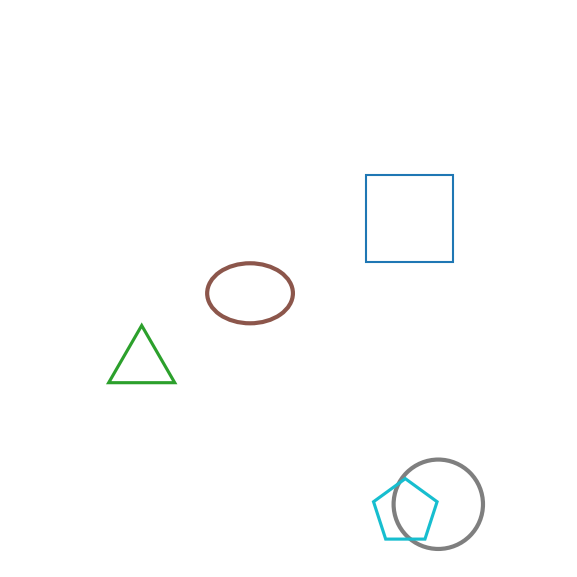[{"shape": "square", "thickness": 1, "radius": 0.38, "center": [0.709, 0.62]}, {"shape": "triangle", "thickness": 1.5, "radius": 0.33, "center": [0.245, 0.369]}, {"shape": "oval", "thickness": 2, "radius": 0.37, "center": [0.433, 0.491]}, {"shape": "circle", "thickness": 2, "radius": 0.39, "center": [0.759, 0.126]}, {"shape": "pentagon", "thickness": 1.5, "radius": 0.29, "center": [0.702, 0.112]}]